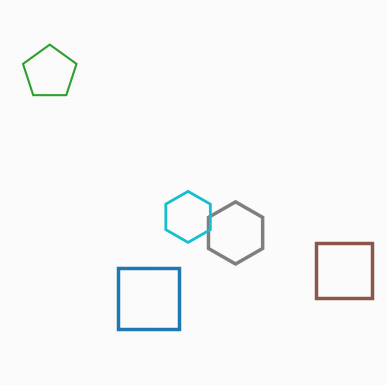[{"shape": "square", "thickness": 2.5, "radius": 0.4, "center": [0.383, 0.225]}, {"shape": "pentagon", "thickness": 1.5, "radius": 0.36, "center": [0.128, 0.812]}, {"shape": "square", "thickness": 2.5, "radius": 0.36, "center": [0.888, 0.297]}, {"shape": "hexagon", "thickness": 2.5, "radius": 0.4, "center": [0.608, 0.395]}, {"shape": "hexagon", "thickness": 2, "radius": 0.33, "center": [0.485, 0.437]}]